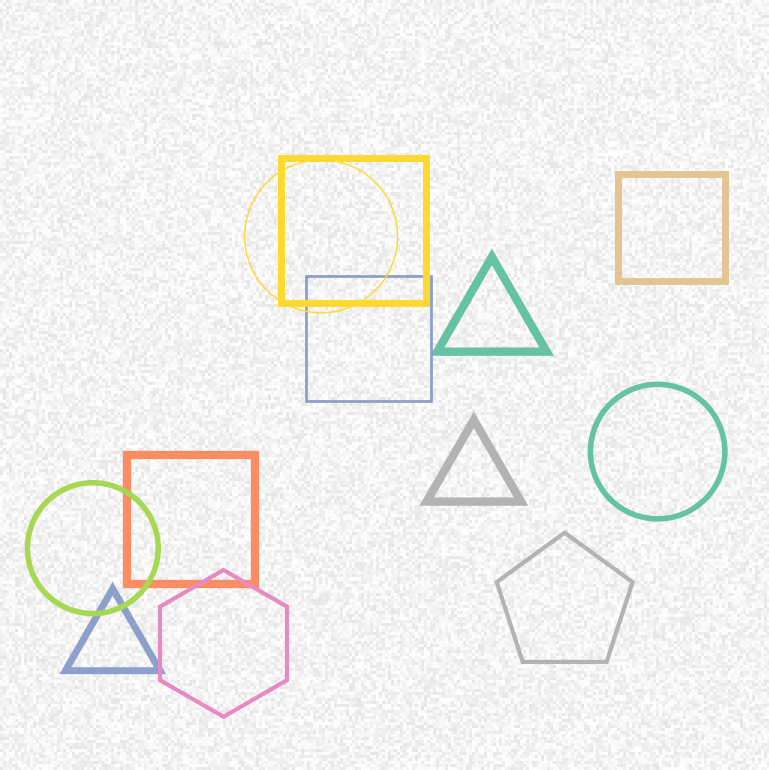[{"shape": "circle", "thickness": 2, "radius": 0.44, "center": [0.854, 0.414]}, {"shape": "triangle", "thickness": 3, "radius": 0.41, "center": [0.639, 0.584]}, {"shape": "square", "thickness": 3, "radius": 0.42, "center": [0.248, 0.325]}, {"shape": "triangle", "thickness": 2.5, "radius": 0.35, "center": [0.146, 0.164]}, {"shape": "square", "thickness": 1, "radius": 0.41, "center": [0.479, 0.56]}, {"shape": "hexagon", "thickness": 1.5, "radius": 0.48, "center": [0.29, 0.164]}, {"shape": "circle", "thickness": 2, "radius": 0.42, "center": [0.121, 0.288]}, {"shape": "square", "thickness": 2.5, "radius": 0.47, "center": [0.46, 0.7]}, {"shape": "circle", "thickness": 0.5, "radius": 0.5, "center": [0.417, 0.693]}, {"shape": "square", "thickness": 2.5, "radius": 0.35, "center": [0.871, 0.705]}, {"shape": "pentagon", "thickness": 1.5, "radius": 0.46, "center": [0.733, 0.215]}, {"shape": "triangle", "thickness": 3, "radius": 0.35, "center": [0.615, 0.384]}]